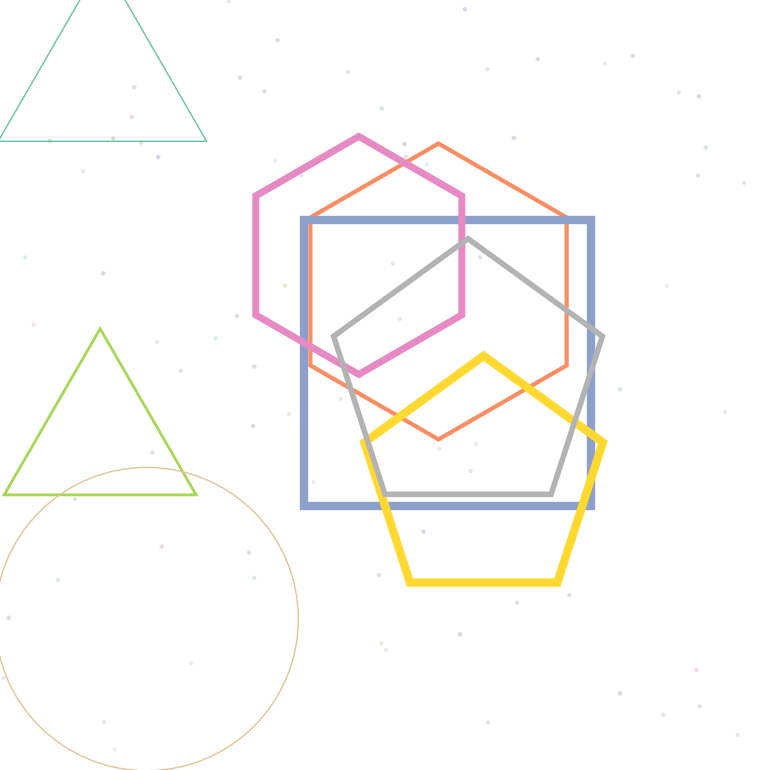[{"shape": "triangle", "thickness": 0.5, "radius": 0.78, "center": [0.133, 0.895]}, {"shape": "hexagon", "thickness": 1.5, "radius": 0.96, "center": [0.569, 0.621]}, {"shape": "square", "thickness": 3, "radius": 0.93, "center": [0.581, 0.529]}, {"shape": "hexagon", "thickness": 2.5, "radius": 0.77, "center": [0.466, 0.668]}, {"shape": "triangle", "thickness": 1, "radius": 0.72, "center": [0.13, 0.429]}, {"shape": "pentagon", "thickness": 3, "radius": 0.81, "center": [0.628, 0.375]}, {"shape": "circle", "thickness": 0.5, "radius": 0.98, "center": [0.191, 0.196]}, {"shape": "pentagon", "thickness": 2, "radius": 0.92, "center": [0.608, 0.507]}]